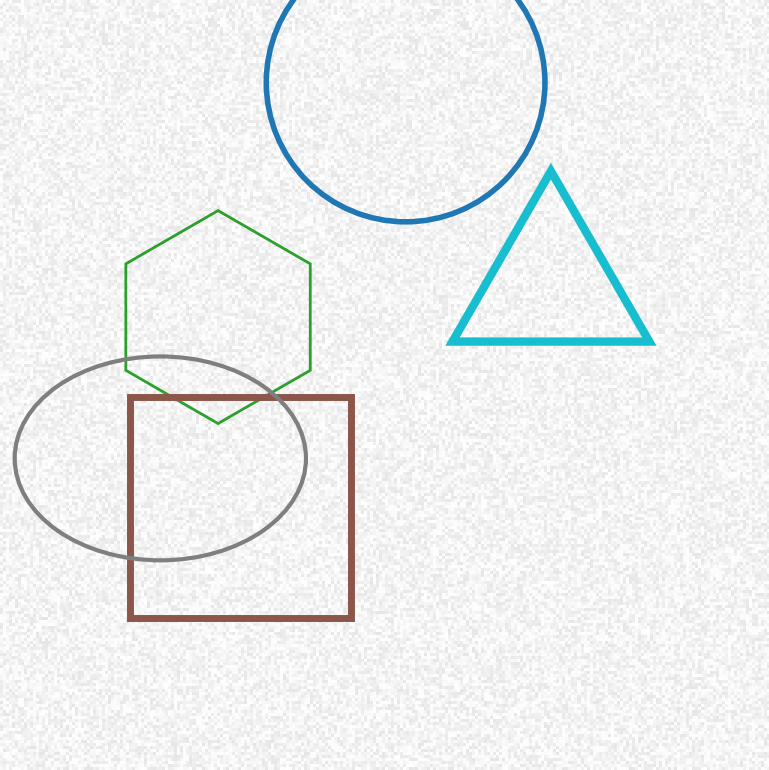[{"shape": "circle", "thickness": 2, "radius": 0.9, "center": [0.527, 0.893]}, {"shape": "hexagon", "thickness": 1, "radius": 0.69, "center": [0.283, 0.588]}, {"shape": "square", "thickness": 2.5, "radius": 0.72, "center": [0.312, 0.341]}, {"shape": "oval", "thickness": 1.5, "radius": 0.95, "center": [0.208, 0.405]}, {"shape": "triangle", "thickness": 3, "radius": 0.74, "center": [0.715, 0.63]}]